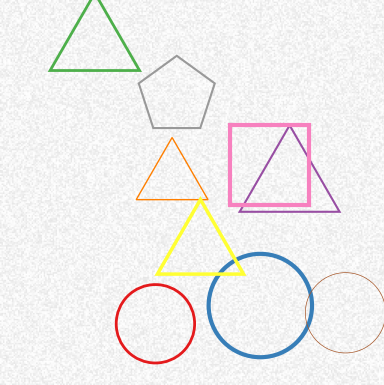[{"shape": "circle", "thickness": 2, "radius": 0.51, "center": [0.404, 0.159]}, {"shape": "circle", "thickness": 3, "radius": 0.67, "center": [0.676, 0.206]}, {"shape": "triangle", "thickness": 2, "radius": 0.67, "center": [0.246, 0.884]}, {"shape": "triangle", "thickness": 1.5, "radius": 0.75, "center": [0.752, 0.525]}, {"shape": "triangle", "thickness": 1, "radius": 0.54, "center": [0.447, 0.535]}, {"shape": "triangle", "thickness": 2.5, "radius": 0.65, "center": [0.521, 0.353]}, {"shape": "circle", "thickness": 0.5, "radius": 0.52, "center": [0.897, 0.188]}, {"shape": "square", "thickness": 3, "radius": 0.52, "center": [0.7, 0.57]}, {"shape": "pentagon", "thickness": 1.5, "radius": 0.52, "center": [0.459, 0.751]}]